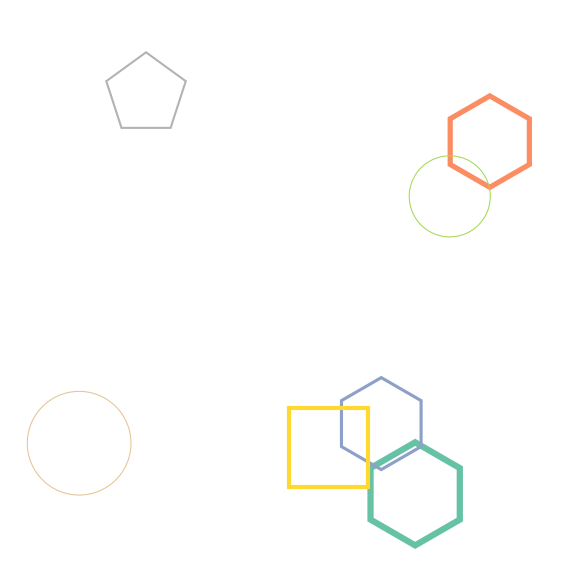[{"shape": "hexagon", "thickness": 3, "radius": 0.45, "center": [0.719, 0.144]}, {"shape": "hexagon", "thickness": 2.5, "radius": 0.4, "center": [0.848, 0.754]}, {"shape": "hexagon", "thickness": 1.5, "radius": 0.4, "center": [0.66, 0.266]}, {"shape": "circle", "thickness": 0.5, "radius": 0.35, "center": [0.779, 0.659]}, {"shape": "square", "thickness": 2, "radius": 0.34, "center": [0.569, 0.225]}, {"shape": "circle", "thickness": 0.5, "radius": 0.45, "center": [0.137, 0.232]}, {"shape": "pentagon", "thickness": 1, "radius": 0.36, "center": [0.253, 0.836]}]